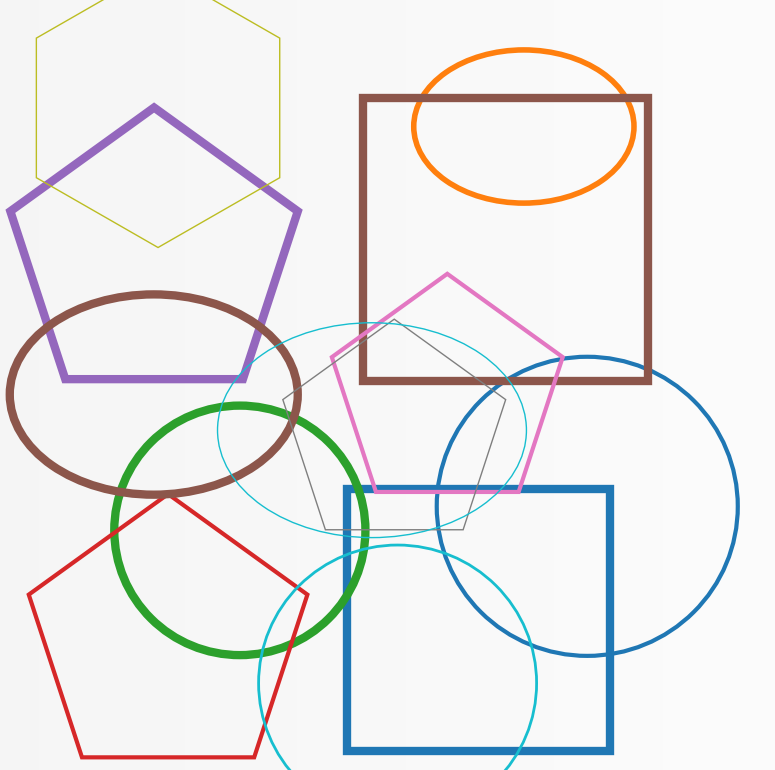[{"shape": "square", "thickness": 3, "radius": 0.85, "center": [0.618, 0.195]}, {"shape": "circle", "thickness": 1.5, "radius": 0.97, "center": [0.758, 0.342]}, {"shape": "oval", "thickness": 2, "radius": 0.71, "center": [0.676, 0.836]}, {"shape": "circle", "thickness": 3, "radius": 0.81, "center": [0.309, 0.311]}, {"shape": "pentagon", "thickness": 1.5, "radius": 0.95, "center": [0.217, 0.169]}, {"shape": "pentagon", "thickness": 3, "radius": 0.97, "center": [0.199, 0.665]}, {"shape": "oval", "thickness": 3, "radius": 0.93, "center": [0.198, 0.488]}, {"shape": "square", "thickness": 3, "radius": 0.92, "center": [0.652, 0.689]}, {"shape": "pentagon", "thickness": 1.5, "radius": 0.78, "center": [0.577, 0.488]}, {"shape": "pentagon", "thickness": 0.5, "radius": 0.76, "center": [0.509, 0.434]}, {"shape": "hexagon", "thickness": 0.5, "radius": 0.91, "center": [0.204, 0.86]}, {"shape": "oval", "thickness": 0.5, "radius": 1.0, "center": [0.48, 0.441]}, {"shape": "circle", "thickness": 1, "radius": 0.9, "center": [0.513, 0.113]}]